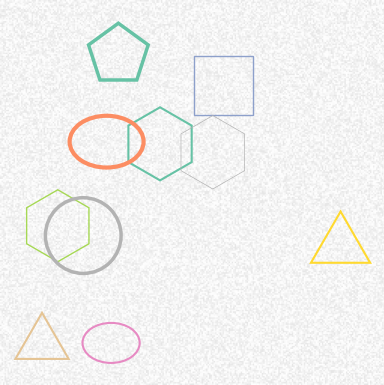[{"shape": "pentagon", "thickness": 2.5, "radius": 0.41, "center": [0.307, 0.858]}, {"shape": "hexagon", "thickness": 1.5, "radius": 0.47, "center": [0.416, 0.626]}, {"shape": "oval", "thickness": 3, "radius": 0.48, "center": [0.277, 0.632]}, {"shape": "square", "thickness": 1, "radius": 0.38, "center": [0.581, 0.778]}, {"shape": "oval", "thickness": 1.5, "radius": 0.37, "center": [0.289, 0.109]}, {"shape": "hexagon", "thickness": 1, "radius": 0.47, "center": [0.15, 0.414]}, {"shape": "triangle", "thickness": 1.5, "radius": 0.44, "center": [0.885, 0.362]}, {"shape": "triangle", "thickness": 1.5, "radius": 0.4, "center": [0.109, 0.108]}, {"shape": "hexagon", "thickness": 0.5, "radius": 0.48, "center": [0.553, 0.605]}, {"shape": "circle", "thickness": 2.5, "radius": 0.49, "center": [0.216, 0.388]}]